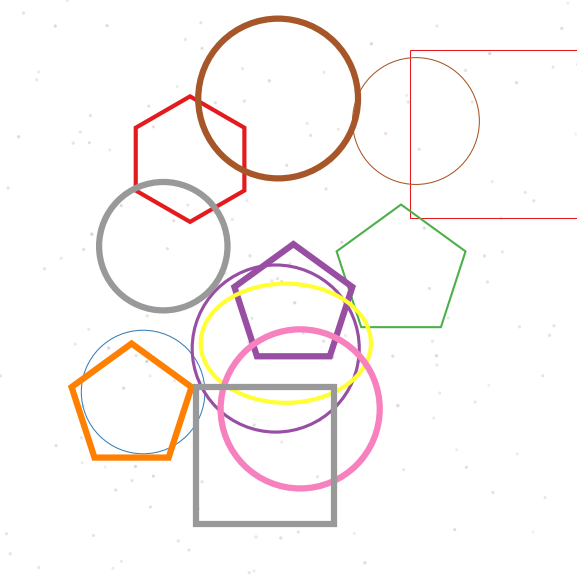[{"shape": "hexagon", "thickness": 2, "radius": 0.54, "center": [0.329, 0.724]}, {"shape": "square", "thickness": 0.5, "radius": 0.73, "center": [0.855, 0.767]}, {"shape": "circle", "thickness": 0.5, "radius": 0.53, "center": [0.248, 0.32]}, {"shape": "pentagon", "thickness": 1, "radius": 0.59, "center": [0.694, 0.528]}, {"shape": "pentagon", "thickness": 3, "radius": 0.54, "center": [0.508, 0.469]}, {"shape": "circle", "thickness": 1.5, "radius": 0.72, "center": [0.477, 0.396]}, {"shape": "pentagon", "thickness": 3, "radius": 0.55, "center": [0.228, 0.295]}, {"shape": "oval", "thickness": 2, "radius": 0.74, "center": [0.495, 0.405]}, {"shape": "circle", "thickness": 0.5, "radius": 0.55, "center": [0.72, 0.79]}, {"shape": "circle", "thickness": 3, "radius": 0.69, "center": [0.482, 0.829]}, {"shape": "circle", "thickness": 3, "radius": 0.69, "center": [0.52, 0.291]}, {"shape": "circle", "thickness": 3, "radius": 0.56, "center": [0.283, 0.573]}, {"shape": "square", "thickness": 3, "radius": 0.6, "center": [0.458, 0.211]}]